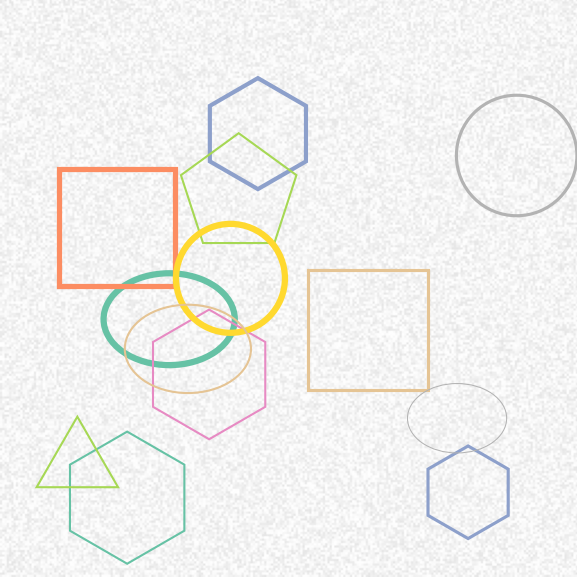[{"shape": "oval", "thickness": 3, "radius": 0.57, "center": [0.293, 0.446]}, {"shape": "hexagon", "thickness": 1, "radius": 0.57, "center": [0.22, 0.137]}, {"shape": "square", "thickness": 2.5, "radius": 0.5, "center": [0.203, 0.605]}, {"shape": "hexagon", "thickness": 2, "radius": 0.48, "center": [0.447, 0.768]}, {"shape": "hexagon", "thickness": 1.5, "radius": 0.4, "center": [0.811, 0.147]}, {"shape": "hexagon", "thickness": 1, "radius": 0.56, "center": [0.362, 0.351]}, {"shape": "triangle", "thickness": 1, "radius": 0.41, "center": [0.134, 0.196]}, {"shape": "pentagon", "thickness": 1, "radius": 0.53, "center": [0.413, 0.663]}, {"shape": "circle", "thickness": 3, "radius": 0.47, "center": [0.399, 0.517]}, {"shape": "square", "thickness": 1.5, "radius": 0.52, "center": [0.637, 0.428]}, {"shape": "oval", "thickness": 1, "radius": 0.55, "center": [0.325, 0.395]}, {"shape": "circle", "thickness": 1.5, "radius": 0.52, "center": [0.895, 0.73]}, {"shape": "oval", "thickness": 0.5, "radius": 0.43, "center": [0.791, 0.275]}]